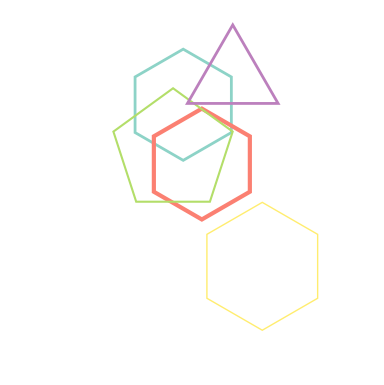[{"shape": "hexagon", "thickness": 2, "radius": 0.72, "center": [0.476, 0.728]}, {"shape": "hexagon", "thickness": 3, "radius": 0.72, "center": [0.524, 0.574]}, {"shape": "pentagon", "thickness": 1.5, "radius": 0.81, "center": [0.449, 0.608]}, {"shape": "triangle", "thickness": 2, "radius": 0.68, "center": [0.605, 0.799]}, {"shape": "hexagon", "thickness": 1, "radius": 0.83, "center": [0.681, 0.308]}]